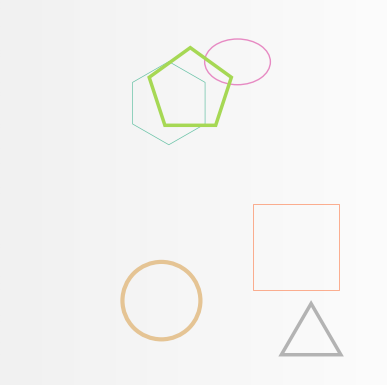[{"shape": "hexagon", "thickness": 0.5, "radius": 0.54, "center": [0.436, 0.732]}, {"shape": "square", "thickness": 0.5, "radius": 0.56, "center": [0.763, 0.358]}, {"shape": "oval", "thickness": 1, "radius": 0.42, "center": [0.613, 0.839]}, {"shape": "pentagon", "thickness": 2.5, "radius": 0.56, "center": [0.491, 0.765]}, {"shape": "circle", "thickness": 3, "radius": 0.5, "center": [0.417, 0.219]}, {"shape": "triangle", "thickness": 2.5, "radius": 0.44, "center": [0.803, 0.123]}]